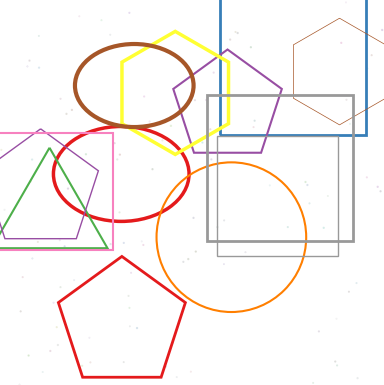[{"shape": "pentagon", "thickness": 2, "radius": 0.87, "center": [0.317, 0.16]}, {"shape": "oval", "thickness": 2.5, "radius": 0.88, "center": [0.315, 0.548]}, {"shape": "square", "thickness": 2, "radius": 0.95, "center": [0.761, 0.84]}, {"shape": "triangle", "thickness": 1.5, "radius": 0.87, "center": [0.129, 0.442]}, {"shape": "pentagon", "thickness": 1.5, "radius": 0.74, "center": [0.591, 0.723]}, {"shape": "pentagon", "thickness": 1, "radius": 0.79, "center": [0.106, 0.508]}, {"shape": "circle", "thickness": 1.5, "radius": 0.97, "center": [0.601, 0.384]}, {"shape": "hexagon", "thickness": 2.5, "radius": 0.8, "center": [0.455, 0.759]}, {"shape": "hexagon", "thickness": 0.5, "radius": 0.69, "center": [0.882, 0.814]}, {"shape": "oval", "thickness": 3, "radius": 0.77, "center": [0.349, 0.778]}, {"shape": "square", "thickness": 1.5, "radius": 0.76, "center": [0.142, 0.503]}, {"shape": "square", "thickness": 1, "radius": 0.78, "center": [0.721, 0.491]}, {"shape": "square", "thickness": 2, "radius": 0.95, "center": [0.727, 0.563]}]